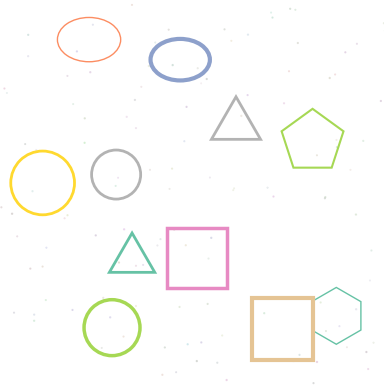[{"shape": "hexagon", "thickness": 1, "radius": 0.37, "center": [0.874, 0.18]}, {"shape": "triangle", "thickness": 2, "radius": 0.34, "center": [0.343, 0.327]}, {"shape": "oval", "thickness": 1, "radius": 0.41, "center": [0.231, 0.897]}, {"shape": "oval", "thickness": 3, "radius": 0.39, "center": [0.468, 0.845]}, {"shape": "square", "thickness": 2.5, "radius": 0.39, "center": [0.512, 0.33]}, {"shape": "pentagon", "thickness": 1.5, "radius": 0.42, "center": [0.812, 0.633]}, {"shape": "circle", "thickness": 2.5, "radius": 0.36, "center": [0.291, 0.149]}, {"shape": "circle", "thickness": 2, "radius": 0.41, "center": [0.111, 0.525]}, {"shape": "square", "thickness": 3, "radius": 0.4, "center": [0.734, 0.146]}, {"shape": "circle", "thickness": 2, "radius": 0.32, "center": [0.302, 0.547]}, {"shape": "triangle", "thickness": 2, "radius": 0.37, "center": [0.613, 0.675]}]